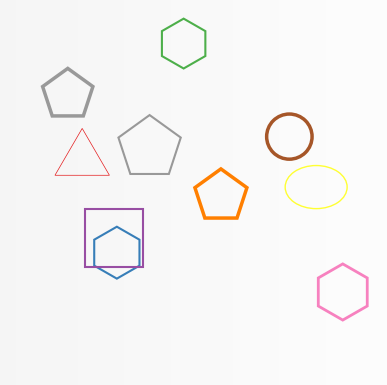[{"shape": "triangle", "thickness": 0.5, "radius": 0.41, "center": [0.212, 0.585]}, {"shape": "hexagon", "thickness": 1.5, "radius": 0.34, "center": [0.302, 0.344]}, {"shape": "hexagon", "thickness": 1.5, "radius": 0.32, "center": [0.474, 0.887]}, {"shape": "square", "thickness": 1.5, "radius": 0.38, "center": [0.294, 0.382]}, {"shape": "pentagon", "thickness": 2.5, "radius": 0.35, "center": [0.57, 0.491]}, {"shape": "oval", "thickness": 1, "radius": 0.4, "center": [0.816, 0.514]}, {"shape": "circle", "thickness": 2.5, "radius": 0.29, "center": [0.747, 0.645]}, {"shape": "hexagon", "thickness": 2, "radius": 0.36, "center": [0.885, 0.242]}, {"shape": "pentagon", "thickness": 2.5, "radius": 0.34, "center": [0.175, 0.754]}, {"shape": "pentagon", "thickness": 1.5, "radius": 0.42, "center": [0.386, 0.617]}]